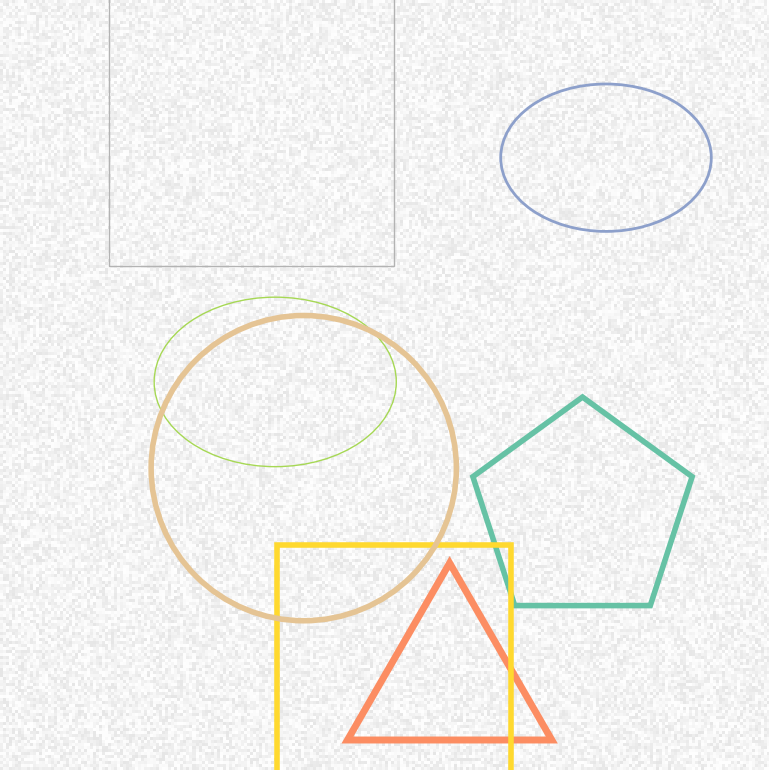[{"shape": "pentagon", "thickness": 2, "radius": 0.75, "center": [0.757, 0.335]}, {"shape": "triangle", "thickness": 2.5, "radius": 0.77, "center": [0.584, 0.116]}, {"shape": "oval", "thickness": 1, "radius": 0.68, "center": [0.787, 0.795]}, {"shape": "oval", "thickness": 0.5, "radius": 0.79, "center": [0.357, 0.504]}, {"shape": "square", "thickness": 2, "radius": 0.76, "center": [0.512, 0.14]}, {"shape": "circle", "thickness": 2, "radius": 0.99, "center": [0.394, 0.392]}, {"shape": "square", "thickness": 0.5, "radius": 0.93, "center": [0.327, 0.839]}]